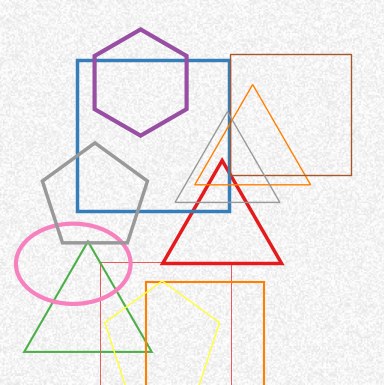[{"shape": "square", "thickness": 0.5, "radius": 0.85, "center": [0.429, 0.15]}, {"shape": "triangle", "thickness": 2.5, "radius": 0.89, "center": [0.577, 0.405]}, {"shape": "square", "thickness": 2.5, "radius": 0.99, "center": [0.397, 0.648]}, {"shape": "triangle", "thickness": 1.5, "radius": 0.96, "center": [0.228, 0.182]}, {"shape": "hexagon", "thickness": 3, "radius": 0.69, "center": [0.365, 0.786]}, {"shape": "square", "thickness": 1.5, "radius": 0.76, "center": [0.532, 0.115]}, {"shape": "triangle", "thickness": 1, "radius": 0.87, "center": [0.656, 0.607]}, {"shape": "pentagon", "thickness": 1, "radius": 0.78, "center": [0.421, 0.114]}, {"shape": "square", "thickness": 1, "radius": 0.79, "center": [0.755, 0.703]}, {"shape": "oval", "thickness": 3, "radius": 0.74, "center": [0.19, 0.315]}, {"shape": "triangle", "thickness": 1, "radius": 0.79, "center": [0.591, 0.553]}, {"shape": "pentagon", "thickness": 2.5, "radius": 0.72, "center": [0.247, 0.485]}]